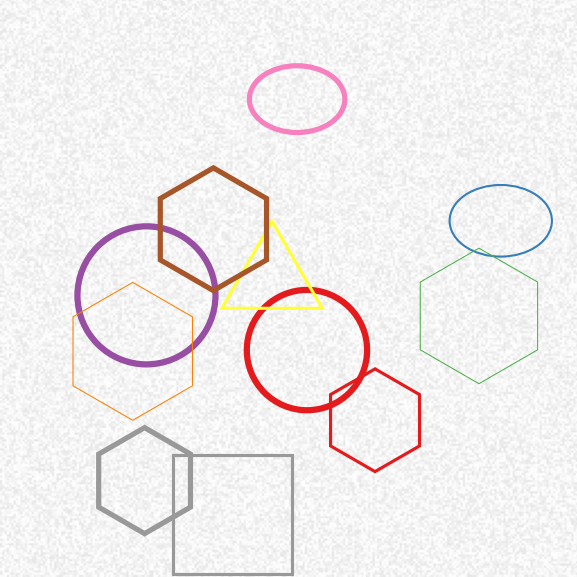[{"shape": "hexagon", "thickness": 1.5, "radius": 0.44, "center": [0.649, 0.271]}, {"shape": "circle", "thickness": 3, "radius": 0.52, "center": [0.532, 0.393]}, {"shape": "oval", "thickness": 1, "radius": 0.44, "center": [0.867, 0.617]}, {"shape": "hexagon", "thickness": 0.5, "radius": 0.59, "center": [0.829, 0.452]}, {"shape": "circle", "thickness": 3, "radius": 0.6, "center": [0.254, 0.488]}, {"shape": "hexagon", "thickness": 0.5, "radius": 0.6, "center": [0.23, 0.391]}, {"shape": "triangle", "thickness": 1.5, "radius": 0.5, "center": [0.471, 0.515]}, {"shape": "hexagon", "thickness": 2.5, "radius": 0.53, "center": [0.37, 0.602]}, {"shape": "oval", "thickness": 2.5, "radius": 0.41, "center": [0.514, 0.827]}, {"shape": "hexagon", "thickness": 2.5, "radius": 0.46, "center": [0.25, 0.167]}, {"shape": "square", "thickness": 1.5, "radius": 0.52, "center": [0.403, 0.108]}]